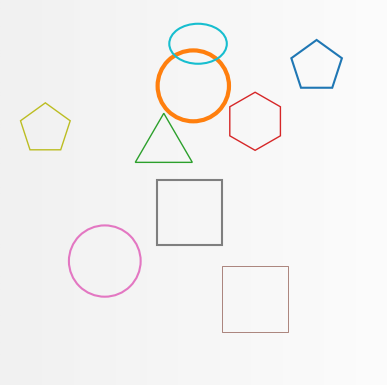[{"shape": "pentagon", "thickness": 1.5, "radius": 0.34, "center": [0.817, 0.828]}, {"shape": "circle", "thickness": 3, "radius": 0.46, "center": [0.499, 0.777]}, {"shape": "triangle", "thickness": 1, "radius": 0.42, "center": [0.423, 0.621]}, {"shape": "hexagon", "thickness": 1, "radius": 0.38, "center": [0.658, 0.685]}, {"shape": "square", "thickness": 0.5, "radius": 0.43, "center": [0.658, 0.223]}, {"shape": "circle", "thickness": 1.5, "radius": 0.46, "center": [0.27, 0.322]}, {"shape": "square", "thickness": 1.5, "radius": 0.42, "center": [0.49, 0.447]}, {"shape": "pentagon", "thickness": 1, "radius": 0.34, "center": [0.117, 0.665]}, {"shape": "oval", "thickness": 1.5, "radius": 0.37, "center": [0.511, 0.886]}]